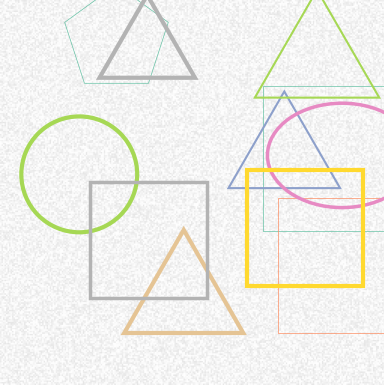[{"shape": "square", "thickness": 0.5, "radius": 0.94, "center": [0.872, 0.589]}, {"shape": "pentagon", "thickness": 0.5, "radius": 0.71, "center": [0.303, 0.898]}, {"shape": "square", "thickness": 0.5, "radius": 0.88, "center": [0.898, 0.311]}, {"shape": "triangle", "thickness": 1.5, "radius": 0.84, "center": [0.738, 0.595]}, {"shape": "oval", "thickness": 2.5, "radius": 0.97, "center": [0.888, 0.596]}, {"shape": "circle", "thickness": 3, "radius": 0.75, "center": [0.206, 0.547]}, {"shape": "triangle", "thickness": 1.5, "radius": 0.93, "center": [0.823, 0.84]}, {"shape": "square", "thickness": 3, "radius": 0.76, "center": [0.792, 0.408]}, {"shape": "triangle", "thickness": 3, "radius": 0.89, "center": [0.477, 0.224]}, {"shape": "triangle", "thickness": 3, "radius": 0.72, "center": [0.382, 0.87]}, {"shape": "square", "thickness": 2.5, "radius": 0.76, "center": [0.385, 0.377]}]